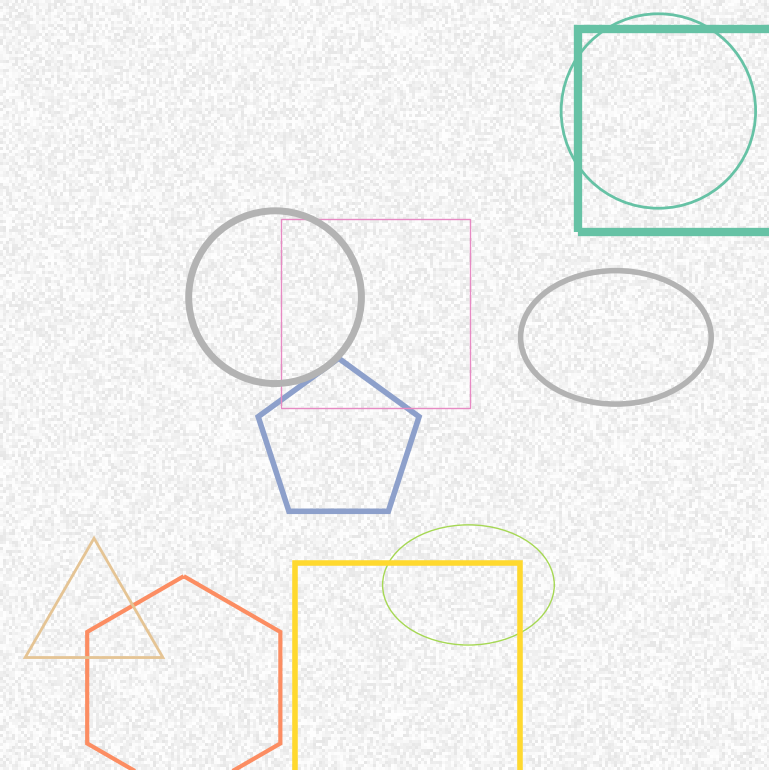[{"shape": "square", "thickness": 3, "radius": 0.66, "center": [0.882, 0.83]}, {"shape": "circle", "thickness": 1, "radius": 0.63, "center": [0.855, 0.856]}, {"shape": "hexagon", "thickness": 1.5, "radius": 0.72, "center": [0.239, 0.107]}, {"shape": "pentagon", "thickness": 2, "radius": 0.55, "center": [0.44, 0.425]}, {"shape": "square", "thickness": 0.5, "radius": 0.61, "center": [0.488, 0.593]}, {"shape": "oval", "thickness": 0.5, "radius": 0.56, "center": [0.608, 0.24]}, {"shape": "square", "thickness": 2, "radius": 0.73, "center": [0.529, 0.123]}, {"shape": "triangle", "thickness": 1, "radius": 0.52, "center": [0.122, 0.198]}, {"shape": "oval", "thickness": 2, "radius": 0.62, "center": [0.8, 0.562]}, {"shape": "circle", "thickness": 2.5, "radius": 0.56, "center": [0.357, 0.614]}]